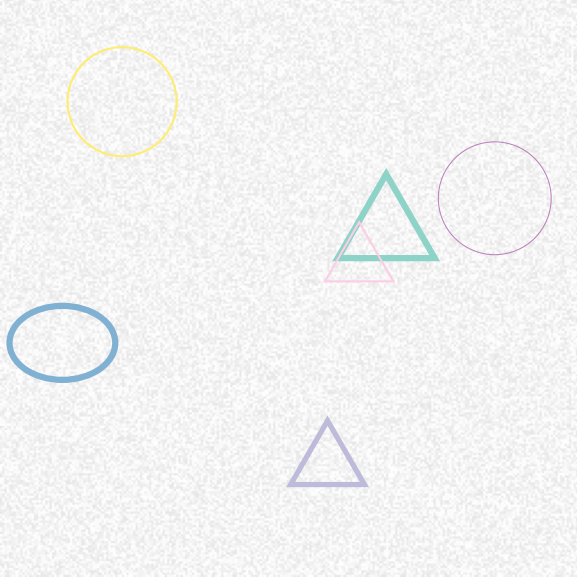[{"shape": "triangle", "thickness": 3, "radius": 0.48, "center": [0.669, 0.601]}, {"shape": "triangle", "thickness": 2.5, "radius": 0.37, "center": [0.567, 0.197]}, {"shape": "oval", "thickness": 3, "radius": 0.46, "center": [0.108, 0.405]}, {"shape": "triangle", "thickness": 1, "radius": 0.34, "center": [0.622, 0.546]}, {"shape": "circle", "thickness": 0.5, "radius": 0.49, "center": [0.857, 0.656]}, {"shape": "circle", "thickness": 1, "radius": 0.47, "center": [0.211, 0.823]}]